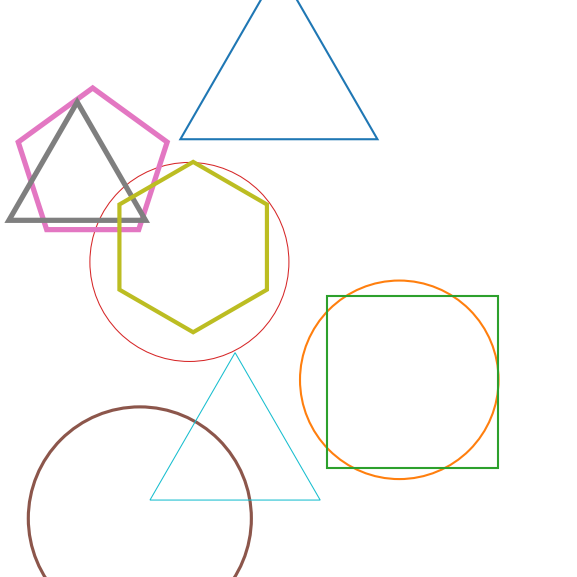[{"shape": "triangle", "thickness": 1, "radius": 0.98, "center": [0.483, 0.857]}, {"shape": "circle", "thickness": 1, "radius": 0.86, "center": [0.691, 0.341]}, {"shape": "square", "thickness": 1, "radius": 0.74, "center": [0.714, 0.338]}, {"shape": "circle", "thickness": 0.5, "radius": 0.86, "center": [0.328, 0.546]}, {"shape": "circle", "thickness": 1.5, "radius": 0.97, "center": [0.242, 0.101]}, {"shape": "pentagon", "thickness": 2.5, "radius": 0.68, "center": [0.161, 0.711]}, {"shape": "triangle", "thickness": 2.5, "radius": 0.68, "center": [0.134, 0.686]}, {"shape": "hexagon", "thickness": 2, "radius": 0.74, "center": [0.334, 0.571]}, {"shape": "triangle", "thickness": 0.5, "radius": 0.85, "center": [0.407, 0.218]}]